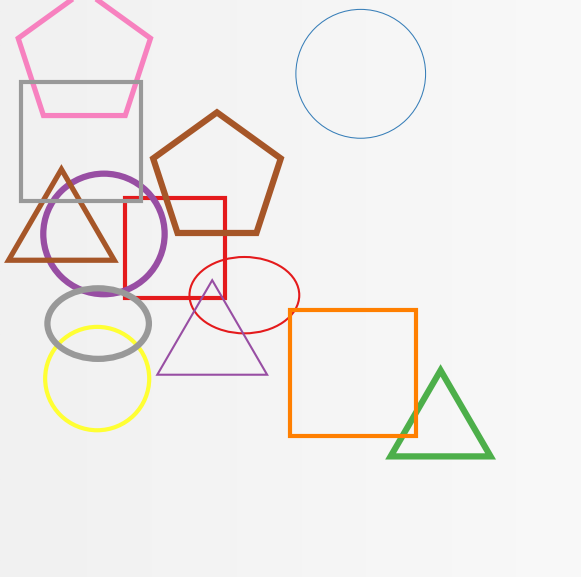[{"shape": "oval", "thickness": 1, "radius": 0.47, "center": [0.42, 0.488]}, {"shape": "square", "thickness": 2, "radius": 0.43, "center": [0.301, 0.569]}, {"shape": "circle", "thickness": 0.5, "radius": 0.56, "center": [0.621, 0.871]}, {"shape": "triangle", "thickness": 3, "radius": 0.5, "center": [0.758, 0.258]}, {"shape": "triangle", "thickness": 1, "radius": 0.55, "center": [0.365, 0.405]}, {"shape": "circle", "thickness": 3, "radius": 0.52, "center": [0.179, 0.594]}, {"shape": "square", "thickness": 2, "radius": 0.54, "center": [0.607, 0.353]}, {"shape": "circle", "thickness": 2, "radius": 0.45, "center": [0.167, 0.344]}, {"shape": "triangle", "thickness": 2.5, "radius": 0.52, "center": [0.106, 0.601]}, {"shape": "pentagon", "thickness": 3, "radius": 0.58, "center": [0.373, 0.689]}, {"shape": "pentagon", "thickness": 2.5, "radius": 0.6, "center": [0.145, 0.896]}, {"shape": "oval", "thickness": 3, "radius": 0.44, "center": [0.169, 0.439]}, {"shape": "square", "thickness": 2, "radius": 0.51, "center": [0.139, 0.754]}]